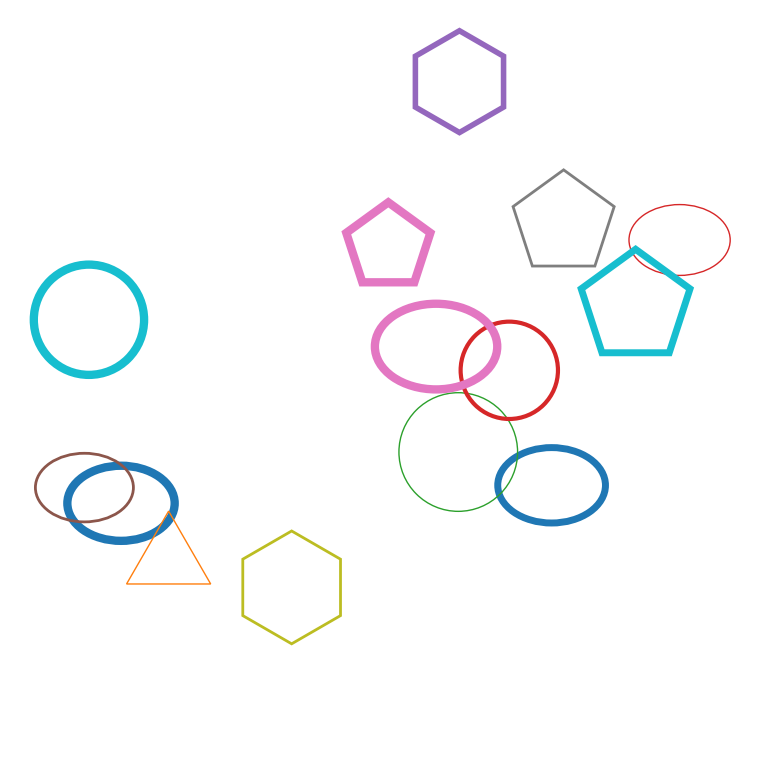[{"shape": "oval", "thickness": 2.5, "radius": 0.35, "center": [0.716, 0.37]}, {"shape": "oval", "thickness": 3, "radius": 0.35, "center": [0.157, 0.346]}, {"shape": "triangle", "thickness": 0.5, "radius": 0.32, "center": [0.219, 0.273]}, {"shape": "circle", "thickness": 0.5, "radius": 0.39, "center": [0.595, 0.413]}, {"shape": "oval", "thickness": 0.5, "radius": 0.33, "center": [0.883, 0.688]}, {"shape": "circle", "thickness": 1.5, "radius": 0.32, "center": [0.661, 0.519]}, {"shape": "hexagon", "thickness": 2, "radius": 0.33, "center": [0.597, 0.894]}, {"shape": "oval", "thickness": 1, "radius": 0.32, "center": [0.11, 0.367]}, {"shape": "pentagon", "thickness": 3, "radius": 0.29, "center": [0.504, 0.68]}, {"shape": "oval", "thickness": 3, "radius": 0.4, "center": [0.566, 0.55]}, {"shape": "pentagon", "thickness": 1, "radius": 0.35, "center": [0.732, 0.71]}, {"shape": "hexagon", "thickness": 1, "radius": 0.37, "center": [0.379, 0.237]}, {"shape": "pentagon", "thickness": 2.5, "radius": 0.37, "center": [0.825, 0.602]}, {"shape": "circle", "thickness": 3, "radius": 0.36, "center": [0.116, 0.585]}]